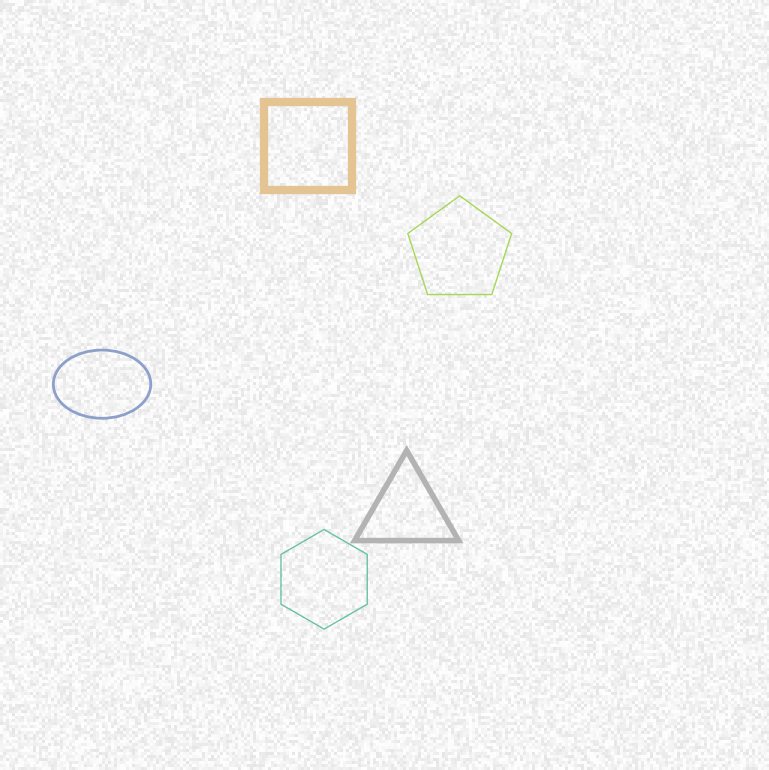[{"shape": "hexagon", "thickness": 0.5, "radius": 0.32, "center": [0.421, 0.248]}, {"shape": "oval", "thickness": 1, "radius": 0.32, "center": [0.133, 0.501]}, {"shape": "pentagon", "thickness": 0.5, "radius": 0.35, "center": [0.597, 0.675]}, {"shape": "square", "thickness": 3, "radius": 0.29, "center": [0.4, 0.81]}, {"shape": "triangle", "thickness": 2, "radius": 0.39, "center": [0.528, 0.337]}]